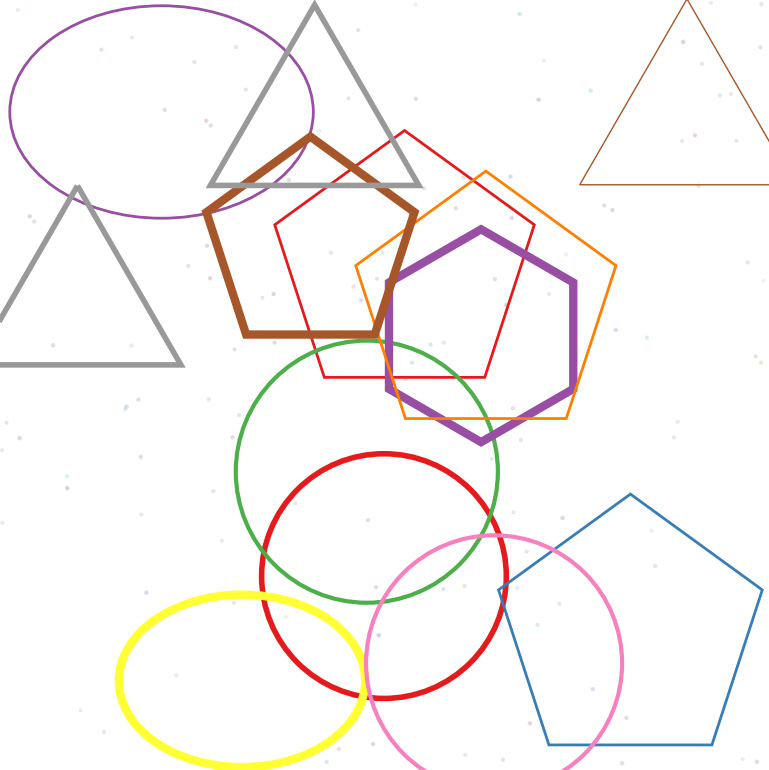[{"shape": "pentagon", "thickness": 1, "radius": 0.89, "center": [0.525, 0.653]}, {"shape": "circle", "thickness": 2, "radius": 0.79, "center": [0.499, 0.252]}, {"shape": "pentagon", "thickness": 1, "radius": 0.9, "center": [0.819, 0.178]}, {"shape": "circle", "thickness": 1.5, "radius": 0.85, "center": [0.476, 0.387]}, {"shape": "hexagon", "thickness": 3, "radius": 0.69, "center": [0.625, 0.564]}, {"shape": "oval", "thickness": 1, "radius": 0.99, "center": [0.21, 0.855]}, {"shape": "pentagon", "thickness": 1, "radius": 0.89, "center": [0.631, 0.6]}, {"shape": "oval", "thickness": 3, "radius": 0.8, "center": [0.314, 0.116]}, {"shape": "pentagon", "thickness": 3, "radius": 0.71, "center": [0.403, 0.68]}, {"shape": "triangle", "thickness": 0.5, "radius": 0.8, "center": [0.892, 0.84]}, {"shape": "circle", "thickness": 1.5, "radius": 0.83, "center": [0.642, 0.139]}, {"shape": "triangle", "thickness": 2, "radius": 0.78, "center": [0.409, 0.837]}, {"shape": "triangle", "thickness": 2, "radius": 0.78, "center": [0.101, 0.604]}]